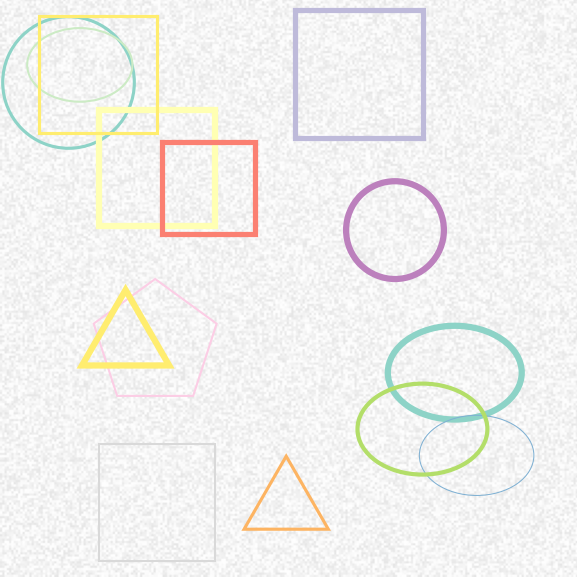[{"shape": "circle", "thickness": 1.5, "radius": 0.57, "center": [0.119, 0.856]}, {"shape": "oval", "thickness": 3, "radius": 0.58, "center": [0.787, 0.354]}, {"shape": "square", "thickness": 3, "radius": 0.5, "center": [0.272, 0.709]}, {"shape": "square", "thickness": 2.5, "radius": 0.55, "center": [0.622, 0.871]}, {"shape": "square", "thickness": 2.5, "radius": 0.4, "center": [0.361, 0.674]}, {"shape": "oval", "thickness": 0.5, "radius": 0.5, "center": [0.825, 0.211]}, {"shape": "triangle", "thickness": 1.5, "radius": 0.42, "center": [0.496, 0.125]}, {"shape": "oval", "thickness": 2, "radius": 0.56, "center": [0.732, 0.256]}, {"shape": "pentagon", "thickness": 1, "radius": 0.56, "center": [0.269, 0.404]}, {"shape": "square", "thickness": 1, "radius": 0.51, "center": [0.272, 0.13]}, {"shape": "circle", "thickness": 3, "radius": 0.42, "center": [0.684, 0.601]}, {"shape": "oval", "thickness": 1, "radius": 0.46, "center": [0.138, 0.887]}, {"shape": "square", "thickness": 1.5, "radius": 0.51, "center": [0.17, 0.87]}, {"shape": "triangle", "thickness": 3, "radius": 0.44, "center": [0.217, 0.41]}]